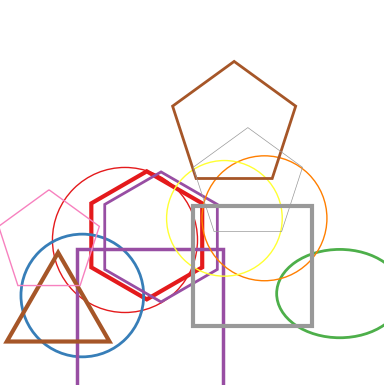[{"shape": "circle", "thickness": 1, "radius": 0.94, "center": [0.325, 0.377]}, {"shape": "hexagon", "thickness": 3, "radius": 0.83, "center": [0.381, 0.389]}, {"shape": "circle", "thickness": 2, "radius": 0.8, "center": [0.214, 0.232]}, {"shape": "oval", "thickness": 2, "radius": 0.82, "center": [0.882, 0.237]}, {"shape": "hexagon", "thickness": 2, "radius": 0.84, "center": [0.418, 0.385]}, {"shape": "square", "thickness": 2.5, "radius": 0.95, "center": [0.389, 0.162]}, {"shape": "circle", "thickness": 1, "radius": 0.81, "center": [0.687, 0.433]}, {"shape": "circle", "thickness": 1, "radius": 0.75, "center": [0.583, 0.433]}, {"shape": "triangle", "thickness": 3, "radius": 0.77, "center": [0.151, 0.19]}, {"shape": "pentagon", "thickness": 2, "radius": 0.84, "center": [0.608, 0.672]}, {"shape": "pentagon", "thickness": 1, "radius": 0.69, "center": [0.127, 0.37]}, {"shape": "pentagon", "thickness": 0.5, "radius": 0.75, "center": [0.644, 0.519]}, {"shape": "square", "thickness": 3, "radius": 0.77, "center": [0.656, 0.309]}]